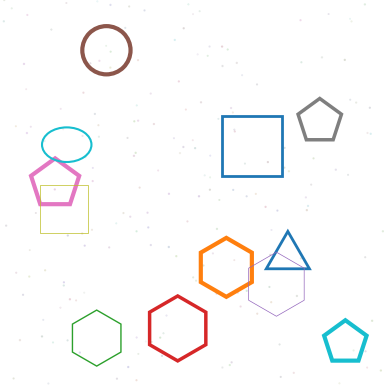[{"shape": "triangle", "thickness": 2, "radius": 0.32, "center": [0.748, 0.334]}, {"shape": "square", "thickness": 2, "radius": 0.39, "center": [0.654, 0.62]}, {"shape": "hexagon", "thickness": 3, "radius": 0.38, "center": [0.588, 0.306]}, {"shape": "hexagon", "thickness": 1, "radius": 0.36, "center": [0.251, 0.122]}, {"shape": "hexagon", "thickness": 2.5, "radius": 0.42, "center": [0.462, 0.147]}, {"shape": "hexagon", "thickness": 0.5, "radius": 0.42, "center": [0.718, 0.262]}, {"shape": "circle", "thickness": 3, "radius": 0.31, "center": [0.276, 0.869]}, {"shape": "pentagon", "thickness": 3, "radius": 0.33, "center": [0.143, 0.523]}, {"shape": "pentagon", "thickness": 2.5, "radius": 0.3, "center": [0.831, 0.685]}, {"shape": "square", "thickness": 0.5, "radius": 0.31, "center": [0.165, 0.457]}, {"shape": "oval", "thickness": 1.5, "radius": 0.32, "center": [0.173, 0.624]}, {"shape": "pentagon", "thickness": 3, "radius": 0.29, "center": [0.897, 0.11]}]